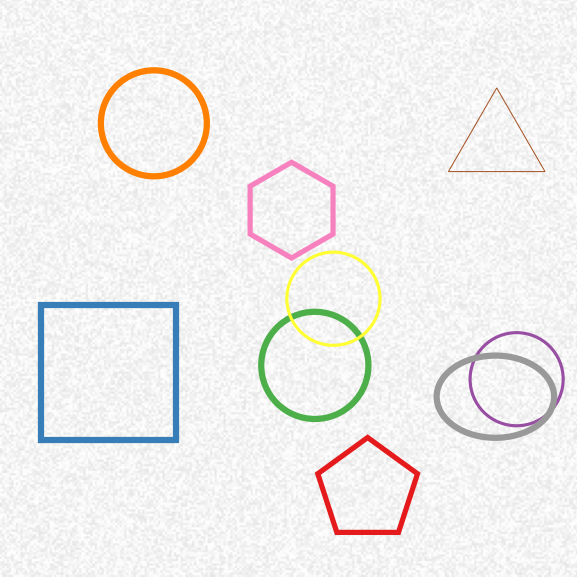[{"shape": "pentagon", "thickness": 2.5, "radius": 0.45, "center": [0.637, 0.151]}, {"shape": "square", "thickness": 3, "radius": 0.58, "center": [0.188, 0.354]}, {"shape": "circle", "thickness": 3, "radius": 0.46, "center": [0.545, 0.366]}, {"shape": "circle", "thickness": 1.5, "radius": 0.4, "center": [0.895, 0.343]}, {"shape": "circle", "thickness": 3, "radius": 0.46, "center": [0.266, 0.786]}, {"shape": "circle", "thickness": 1.5, "radius": 0.4, "center": [0.577, 0.482]}, {"shape": "triangle", "thickness": 0.5, "radius": 0.48, "center": [0.86, 0.75]}, {"shape": "hexagon", "thickness": 2.5, "radius": 0.41, "center": [0.505, 0.635]}, {"shape": "oval", "thickness": 3, "radius": 0.51, "center": [0.858, 0.312]}]